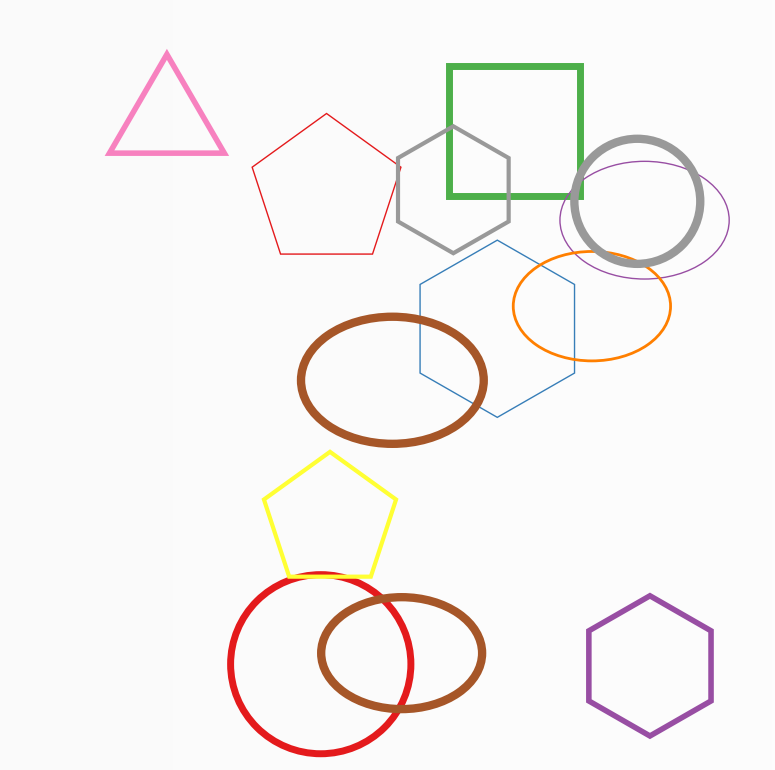[{"shape": "pentagon", "thickness": 0.5, "radius": 0.5, "center": [0.421, 0.752]}, {"shape": "circle", "thickness": 2.5, "radius": 0.58, "center": [0.414, 0.137]}, {"shape": "hexagon", "thickness": 0.5, "radius": 0.58, "center": [0.642, 0.573]}, {"shape": "square", "thickness": 2.5, "radius": 0.42, "center": [0.664, 0.83]}, {"shape": "oval", "thickness": 0.5, "radius": 0.55, "center": [0.832, 0.714]}, {"shape": "hexagon", "thickness": 2, "radius": 0.46, "center": [0.839, 0.135]}, {"shape": "oval", "thickness": 1, "radius": 0.51, "center": [0.764, 0.602]}, {"shape": "pentagon", "thickness": 1.5, "radius": 0.45, "center": [0.426, 0.324]}, {"shape": "oval", "thickness": 3, "radius": 0.52, "center": [0.518, 0.152]}, {"shape": "oval", "thickness": 3, "radius": 0.59, "center": [0.506, 0.506]}, {"shape": "triangle", "thickness": 2, "radius": 0.43, "center": [0.215, 0.844]}, {"shape": "hexagon", "thickness": 1.5, "radius": 0.41, "center": [0.585, 0.754]}, {"shape": "circle", "thickness": 3, "radius": 0.41, "center": [0.822, 0.739]}]